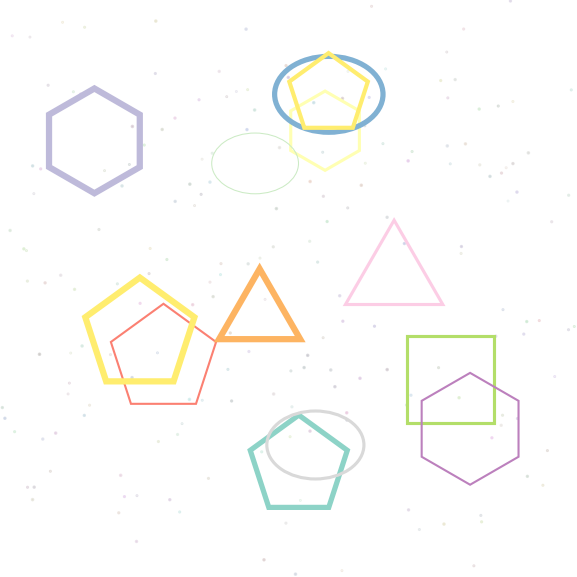[{"shape": "pentagon", "thickness": 2.5, "radius": 0.44, "center": [0.517, 0.192]}, {"shape": "hexagon", "thickness": 1.5, "radius": 0.34, "center": [0.563, 0.773]}, {"shape": "hexagon", "thickness": 3, "radius": 0.45, "center": [0.163, 0.755]}, {"shape": "pentagon", "thickness": 1, "radius": 0.48, "center": [0.283, 0.377]}, {"shape": "oval", "thickness": 2.5, "radius": 0.47, "center": [0.569, 0.836]}, {"shape": "triangle", "thickness": 3, "radius": 0.41, "center": [0.45, 0.452]}, {"shape": "square", "thickness": 1.5, "radius": 0.38, "center": [0.78, 0.342]}, {"shape": "triangle", "thickness": 1.5, "radius": 0.49, "center": [0.682, 0.52]}, {"shape": "oval", "thickness": 1.5, "radius": 0.42, "center": [0.546, 0.229]}, {"shape": "hexagon", "thickness": 1, "radius": 0.48, "center": [0.814, 0.257]}, {"shape": "oval", "thickness": 0.5, "radius": 0.38, "center": [0.442, 0.716]}, {"shape": "pentagon", "thickness": 3, "radius": 0.5, "center": [0.242, 0.419]}, {"shape": "pentagon", "thickness": 2, "radius": 0.36, "center": [0.569, 0.836]}]